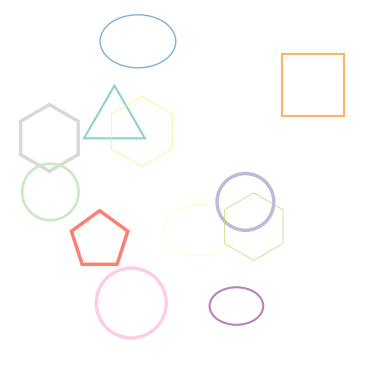[{"shape": "triangle", "thickness": 1.5, "radius": 0.46, "center": [0.297, 0.686]}, {"shape": "oval", "thickness": 0.5, "radius": 0.48, "center": [0.519, 0.402]}, {"shape": "circle", "thickness": 2.5, "radius": 0.37, "center": [0.637, 0.476]}, {"shape": "pentagon", "thickness": 2.5, "radius": 0.38, "center": [0.259, 0.376]}, {"shape": "oval", "thickness": 1, "radius": 0.49, "center": [0.358, 0.893]}, {"shape": "square", "thickness": 1.5, "radius": 0.4, "center": [0.813, 0.779]}, {"shape": "hexagon", "thickness": 0.5, "radius": 0.44, "center": [0.659, 0.411]}, {"shape": "circle", "thickness": 2.5, "radius": 0.45, "center": [0.341, 0.213]}, {"shape": "hexagon", "thickness": 2.5, "radius": 0.43, "center": [0.128, 0.642]}, {"shape": "oval", "thickness": 1.5, "radius": 0.35, "center": [0.614, 0.205]}, {"shape": "circle", "thickness": 2, "radius": 0.37, "center": [0.131, 0.501]}, {"shape": "hexagon", "thickness": 0.5, "radius": 0.46, "center": [0.368, 0.658]}]